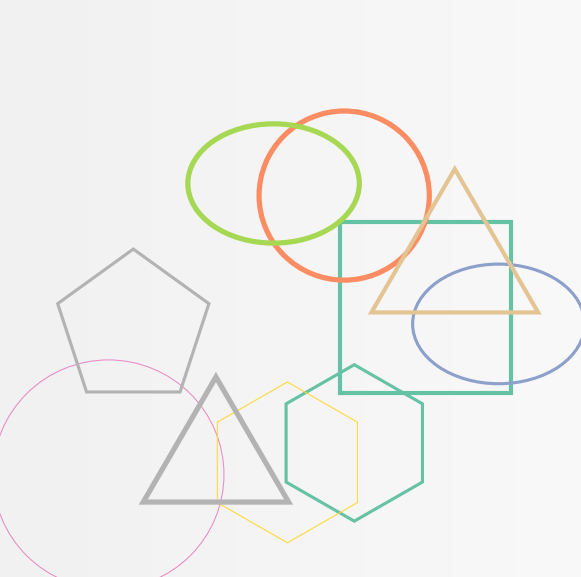[{"shape": "hexagon", "thickness": 1.5, "radius": 0.68, "center": [0.609, 0.232]}, {"shape": "square", "thickness": 2, "radius": 0.74, "center": [0.732, 0.466]}, {"shape": "circle", "thickness": 2.5, "radius": 0.73, "center": [0.592, 0.66]}, {"shape": "oval", "thickness": 1.5, "radius": 0.74, "center": [0.858, 0.438]}, {"shape": "circle", "thickness": 0.5, "radius": 0.99, "center": [0.187, 0.177]}, {"shape": "oval", "thickness": 2.5, "radius": 0.74, "center": [0.471, 0.681]}, {"shape": "hexagon", "thickness": 0.5, "radius": 0.7, "center": [0.494, 0.198]}, {"shape": "triangle", "thickness": 2, "radius": 0.83, "center": [0.782, 0.541]}, {"shape": "pentagon", "thickness": 1.5, "radius": 0.68, "center": [0.229, 0.431]}, {"shape": "triangle", "thickness": 2.5, "radius": 0.72, "center": [0.372, 0.202]}]